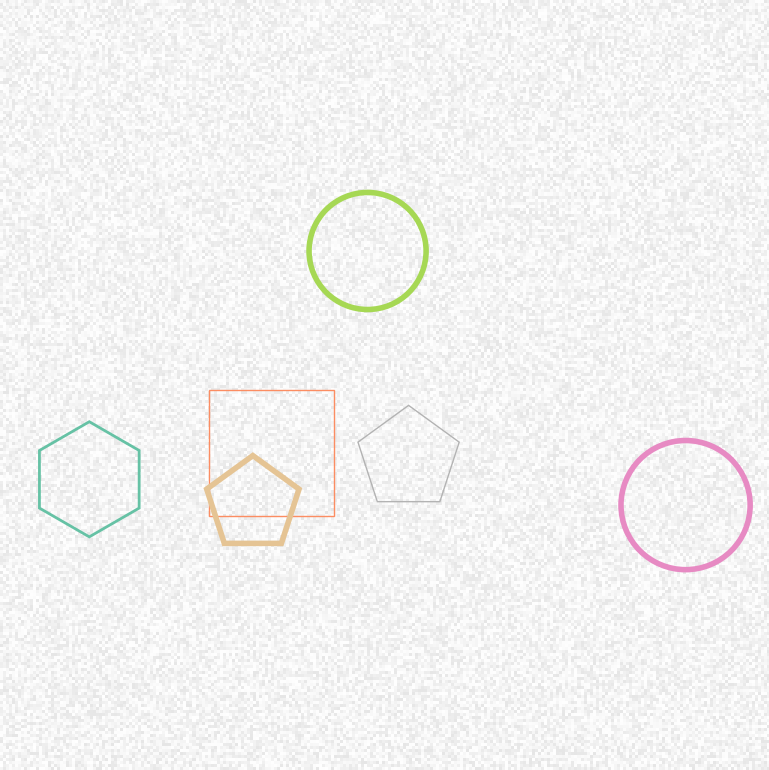[{"shape": "hexagon", "thickness": 1, "radius": 0.37, "center": [0.116, 0.378]}, {"shape": "square", "thickness": 0.5, "radius": 0.41, "center": [0.353, 0.412]}, {"shape": "circle", "thickness": 2, "radius": 0.42, "center": [0.89, 0.344]}, {"shape": "circle", "thickness": 2, "radius": 0.38, "center": [0.477, 0.674]}, {"shape": "pentagon", "thickness": 2, "radius": 0.32, "center": [0.328, 0.345]}, {"shape": "pentagon", "thickness": 0.5, "radius": 0.35, "center": [0.531, 0.404]}]